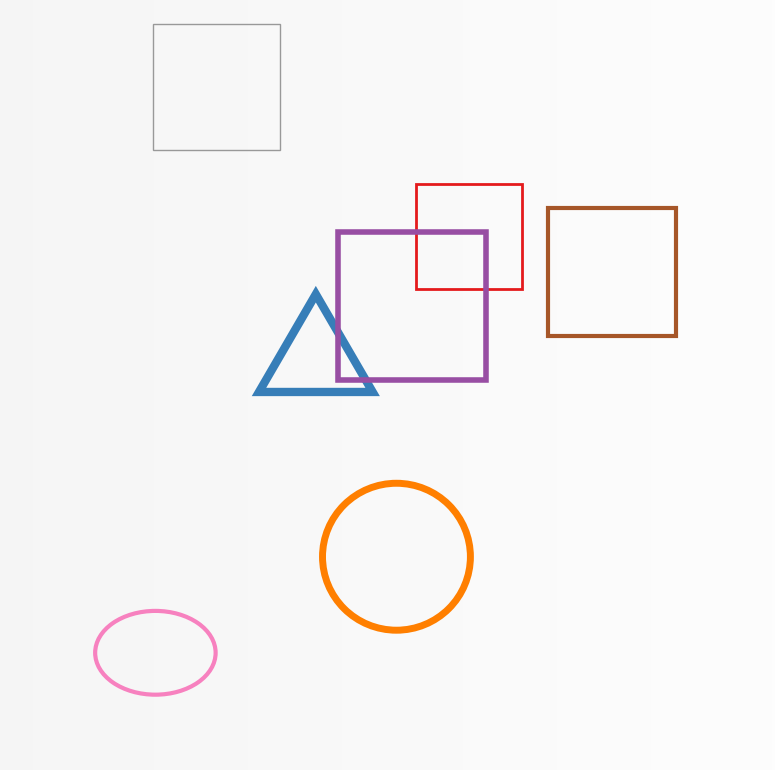[{"shape": "square", "thickness": 1, "radius": 0.34, "center": [0.605, 0.693]}, {"shape": "triangle", "thickness": 3, "radius": 0.42, "center": [0.408, 0.533]}, {"shape": "square", "thickness": 2, "radius": 0.48, "center": [0.532, 0.602]}, {"shape": "circle", "thickness": 2.5, "radius": 0.48, "center": [0.512, 0.277]}, {"shape": "square", "thickness": 1.5, "radius": 0.41, "center": [0.79, 0.647]}, {"shape": "oval", "thickness": 1.5, "radius": 0.39, "center": [0.201, 0.152]}, {"shape": "square", "thickness": 0.5, "radius": 0.41, "center": [0.279, 0.887]}]